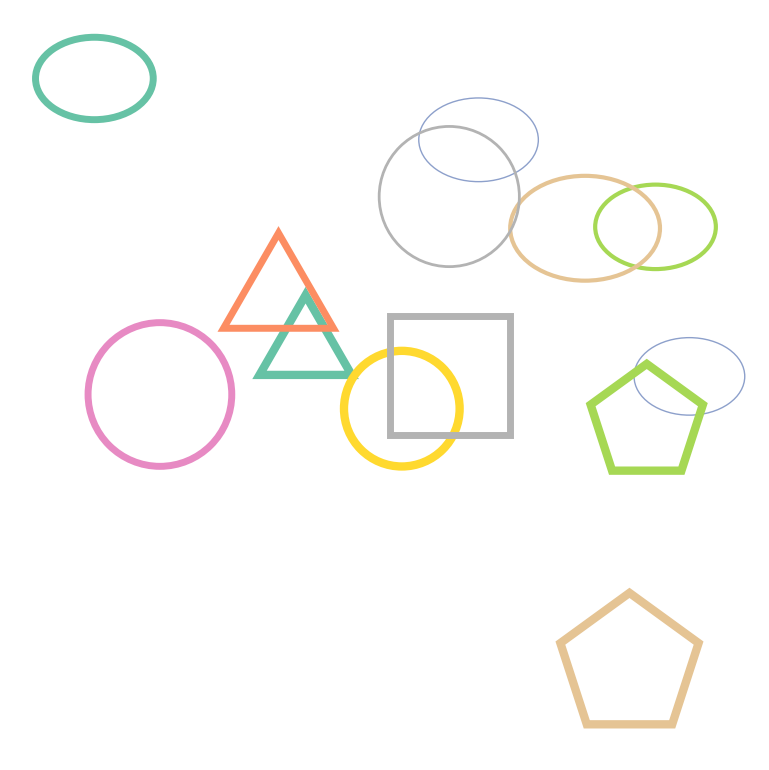[{"shape": "oval", "thickness": 2.5, "radius": 0.38, "center": [0.123, 0.898]}, {"shape": "triangle", "thickness": 3, "radius": 0.35, "center": [0.397, 0.548]}, {"shape": "triangle", "thickness": 2.5, "radius": 0.41, "center": [0.362, 0.615]}, {"shape": "oval", "thickness": 0.5, "radius": 0.36, "center": [0.895, 0.511]}, {"shape": "oval", "thickness": 0.5, "radius": 0.39, "center": [0.621, 0.818]}, {"shape": "circle", "thickness": 2.5, "radius": 0.47, "center": [0.208, 0.488]}, {"shape": "oval", "thickness": 1.5, "radius": 0.39, "center": [0.851, 0.705]}, {"shape": "pentagon", "thickness": 3, "radius": 0.38, "center": [0.84, 0.451]}, {"shape": "circle", "thickness": 3, "radius": 0.38, "center": [0.522, 0.469]}, {"shape": "oval", "thickness": 1.5, "radius": 0.49, "center": [0.76, 0.704]}, {"shape": "pentagon", "thickness": 3, "radius": 0.47, "center": [0.818, 0.136]}, {"shape": "square", "thickness": 2.5, "radius": 0.39, "center": [0.584, 0.512]}, {"shape": "circle", "thickness": 1, "radius": 0.46, "center": [0.583, 0.745]}]